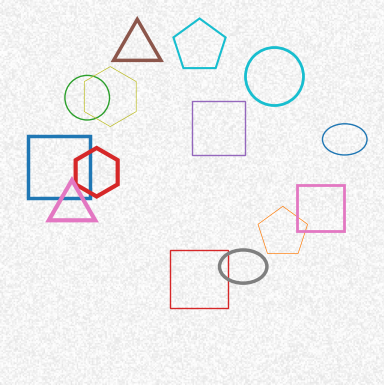[{"shape": "oval", "thickness": 1, "radius": 0.29, "center": [0.895, 0.638]}, {"shape": "square", "thickness": 2.5, "radius": 0.4, "center": [0.154, 0.566]}, {"shape": "pentagon", "thickness": 0.5, "radius": 0.34, "center": [0.735, 0.396]}, {"shape": "circle", "thickness": 1, "radius": 0.29, "center": [0.227, 0.746]}, {"shape": "hexagon", "thickness": 3, "radius": 0.32, "center": [0.251, 0.553]}, {"shape": "square", "thickness": 1, "radius": 0.38, "center": [0.517, 0.275]}, {"shape": "square", "thickness": 1, "radius": 0.35, "center": [0.567, 0.667]}, {"shape": "triangle", "thickness": 2.5, "radius": 0.36, "center": [0.357, 0.879]}, {"shape": "triangle", "thickness": 3, "radius": 0.35, "center": [0.187, 0.463]}, {"shape": "square", "thickness": 2, "radius": 0.3, "center": [0.832, 0.46]}, {"shape": "oval", "thickness": 2.5, "radius": 0.31, "center": [0.632, 0.308]}, {"shape": "hexagon", "thickness": 0.5, "radius": 0.39, "center": [0.286, 0.749]}, {"shape": "circle", "thickness": 2, "radius": 0.38, "center": [0.713, 0.801]}, {"shape": "pentagon", "thickness": 1.5, "radius": 0.36, "center": [0.518, 0.881]}]